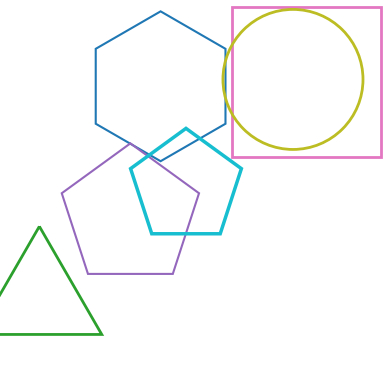[{"shape": "hexagon", "thickness": 1.5, "radius": 0.97, "center": [0.417, 0.776]}, {"shape": "triangle", "thickness": 2, "radius": 0.94, "center": [0.102, 0.225]}, {"shape": "pentagon", "thickness": 1.5, "radius": 0.94, "center": [0.339, 0.44]}, {"shape": "square", "thickness": 2, "radius": 0.97, "center": [0.795, 0.787]}, {"shape": "circle", "thickness": 2, "radius": 0.91, "center": [0.761, 0.794]}, {"shape": "pentagon", "thickness": 2.5, "radius": 0.76, "center": [0.483, 0.515]}]